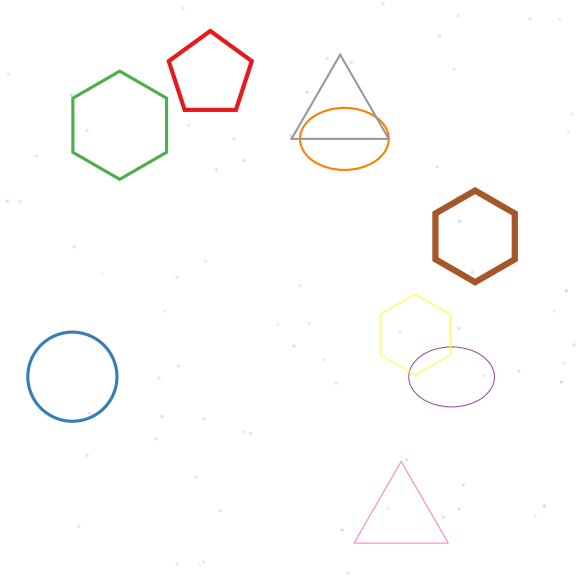[{"shape": "pentagon", "thickness": 2, "radius": 0.38, "center": [0.364, 0.87]}, {"shape": "circle", "thickness": 1.5, "radius": 0.39, "center": [0.125, 0.347]}, {"shape": "hexagon", "thickness": 1.5, "radius": 0.47, "center": [0.207, 0.782]}, {"shape": "oval", "thickness": 0.5, "radius": 0.37, "center": [0.782, 0.346]}, {"shape": "oval", "thickness": 1, "radius": 0.38, "center": [0.596, 0.759]}, {"shape": "hexagon", "thickness": 0.5, "radius": 0.35, "center": [0.719, 0.42]}, {"shape": "hexagon", "thickness": 3, "radius": 0.4, "center": [0.823, 0.59]}, {"shape": "triangle", "thickness": 0.5, "radius": 0.47, "center": [0.695, 0.106]}, {"shape": "triangle", "thickness": 1, "radius": 0.49, "center": [0.589, 0.807]}]